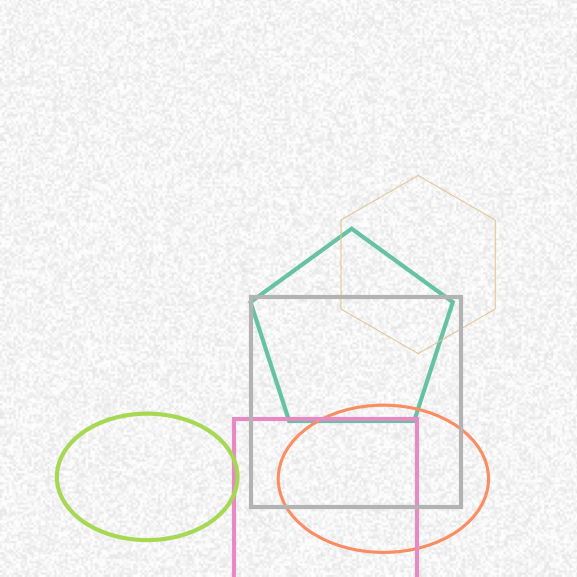[{"shape": "pentagon", "thickness": 2, "radius": 0.92, "center": [0.609, 0.419]}, {"shape": "oval", "thickness": 1.5, "radius": 0.91, "center": [0.664, 0.17]}, {"shape": "square", "thickness": 2, "radius": 0.79, "center": [0.564, 0.116]}, {"shape": "oval", "thickness": 2, "radius": 0.78, "center": [0.255, 0.173]}, {"shape": "hexagon", "thickness": 0.5, "radius": 0.77, "center": [0.724, 0.541]}, {"shape": "square", "thickness": 2, "radius": 0.91, "center": [0.617, 0.302]}]